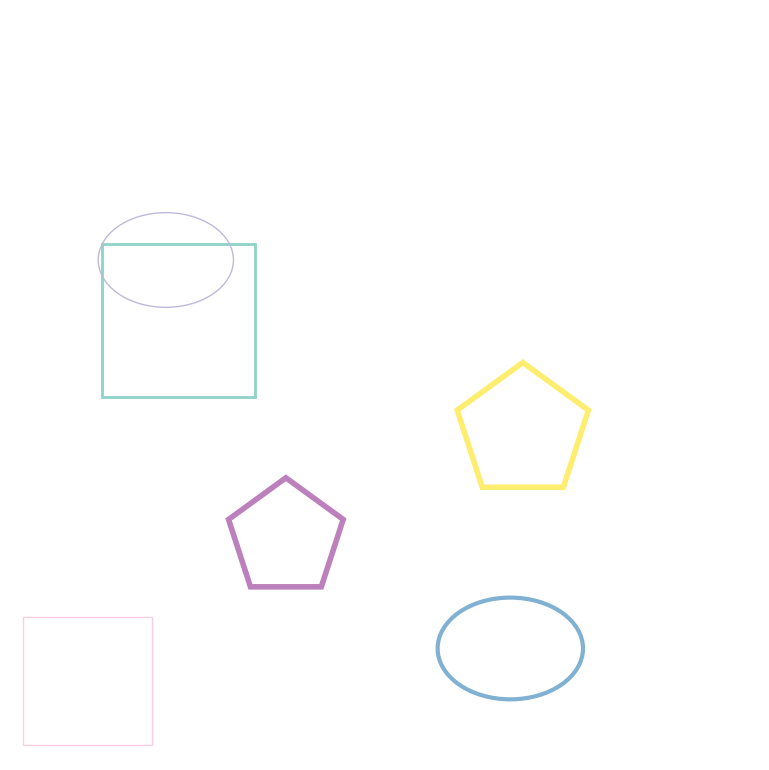[{"shape": "square", "thickness": 1, "radius": 0.5, "center": [0.232, 0.584]}, {"shape": "oval", "thickness": 0.5, "radius": 0.44, "center": [0.215, 0.662]}, {"shape": "oval", "thickness": 1.5, "radius": 0.47, "center": [0.663, 0.158]}, {"shape": "square", "thickness": 0.5, "radius": 0.42, "center": [0.114, 0.116]}, {"shape": "pentagon", "thickness": 2, "radius": 0.39, "center": [0.371, 0.301]}, {"shape": "pentagon", "thickness": 2, "radius": 0.45, "center": [0.679, 0.44]}]